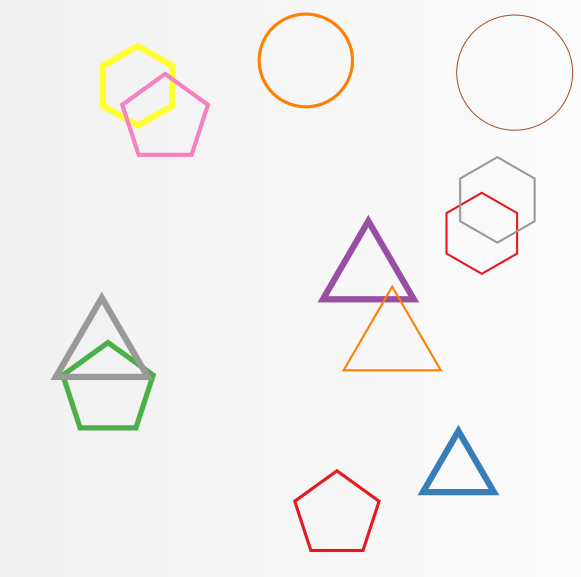[{"shape": "pentagon", "thickness": 1.5, "radius": 0.38, "center": [0.58, 0.108]}, {"shape": "hexagon", "thickness": 1, "radius": 0.35, "center": [0.829, 0.595]}, {"shape": "triangle", "thickness": 3, "radius": 0.35, "center": [0.789, 0.182]}, {"shape": "pentagon", "thickness": 2.5, "radius": 0.41, "center": [0.186, 0.324]}, {"shape": "triangle", "thickness": 3, "radius": 0.45, "center": [0.634, 0.526]}, {"shape": "circle", "thickness": 1.5, "radius": 0.4, "center": [0.526, 0.894]}, {"shape": "triangle", "thickness": 1, "radius": 0.48, "center": [0.675, 0.406]}, {"shape": "hexagon", "thickness": 3, "radius": 0.34, "center": [0.237, 0.851]}, {"shape": "circle", "thickness": 0.5, "radius": 0.5, "center": [0.885, 0.873]}, {"shape": "pentagon", "thickness": 2, "radius": 0.39, "center": [0.284, 0.794]}, {"shape": "triangle", "thickness": 3, "radius": 0.46, "center": [0.175, 0.392]}, {"shape": "hexagon", "thickness": 1, "radius": 0.37, "center": [0.856, 0.653]}]